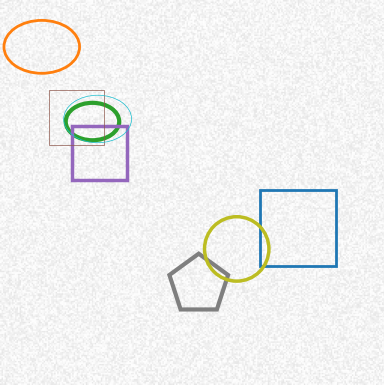[{"shape": "square", "thickness": 2, "radius": 0.49, "center": [0.773, 0.408]}, {"shape": "oval", "thickness": 2, "radius": 0.49, "center": [0.108, 0.878]}, {"shape": "oval", "thickness": 3, "radius": 0.35, "center": [0.24, 0.684]}, {"shape": "square", "thickness": 2.5, "radius": 0.36, "center": [0.258, 0.602]}, {"shape": "square", "thickness": 0.5, "radius": 0.36, "center": [0.199, 0.695]}, {"shape": "pentagon", "thickness": 3, "radius": 0.4, "center": [0.516, 0.261]}, {"shape": "circle", "thickness": 2.5, "radius": 0.42, "center": [0.615, 0.353]}, {"shape": "oval", "thickness": 0.5, "radius": 0.44, "center": [0.254, 0.691]}]